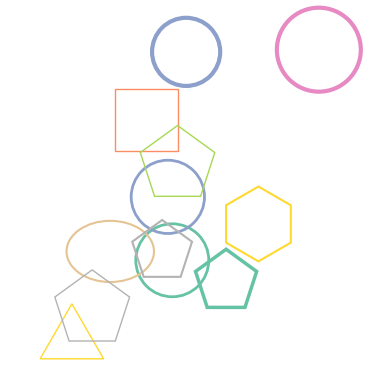[{"shape": "pentagon", "thickness": 2.5, "radius": 0.42, "center": [0.587, 0.269]}, {"shape": "circle", "thickness": 2, "radius": 0.47, "center": [0.447, 0.324]}, {"shape": "square", "thickness": 1, "radius": 0.41, "center": [0.381, 0.689]}, {"shape": "circle", "thickness": 2, "radius": 0.48, "center": [0.436, 0.489]}, {"shape": "circle", "thickness": 3, "radius": 0.44, "center": [0.483, 0.865]}, {"shape": "circle", "thickness": 3, "radius": 0.55, "center": [0.828, 0.871]}, {"shape": "pentagon", "thickness": 1, "radius": 0.51, "center": [0.461, 0.572]}, {"shape": "hexagon", "thickness": 1.5, "radius": 0.49, "center": [0.671, 0.418]}, {"shape": "triangle", "thickness": 1, "radius": 0.48, "center": [0.187, 0.116]}, {"shape": "oval", "thickness": 1.5, "radius": 0.57, "center": [0.286, 0.347]}, {"shape": "pentagon", "thickness": 1.5, "radius": 0.41, "center": [0.421, 0.347]}, {"shape": "pentagon", "thickness": 1, "radius": 0.51, "center": [0.239, 0.197]}]